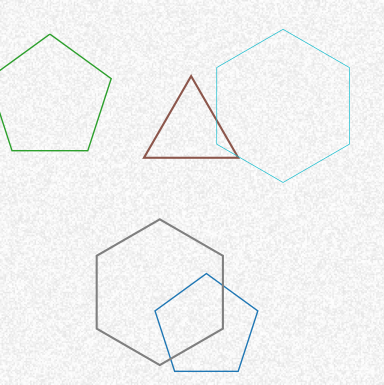[{"shape": "pentagon", "thickness": 1, "radius": 0.7, "center": [0.536, 0.149]}, {"shape": "pentagon", "thickness": 1, "radius": 0.84, "center": [0.13, 0.744]}, {"shape": "triangle", "thickness": 1.5, "radius": 0.71, "center": [0.496, 0.661]}, {"shape": "hexagon", "thickness": 1.5, "radius": 0.95, "center": [0.415, 0.241]}, {"shape": "hexagon", "thickness": 0.5, "radius": 0.99, "center": [0.735, 0.725]}]